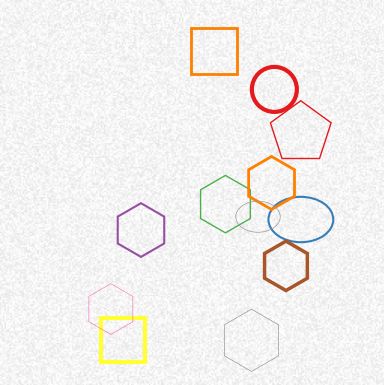[{"shape": "pentagon", "thickness": 1, "radius": 0.41, "center": [0.781, 0.655]}, {"shape": "circle", "thickness": 3, "radius": 0.29, "center": [0.713, 0.768]}, {"shape": "oval", "thickness": 1.5, "radius": 0.42, "center": [0.781, 0.43]}, {"shape": "hexagon", "thickness": 1, "radius": 0.37, "center": [0.586, 0.47]}, {"shape": "hexagon", "thickness": 1.5, "radius": 0.35, "center": [0.366, 0.402]}, {"shape": "square", "thickness": 2, "radius": 0.3, "center": [0.555, 0.868]}, {"shape": "hexagon", "thickness": 2, "radius": 0.34, "center": [0.705, 0.525]}, {"shape": "square", "thickness": 3, "radius": 0.29, "center": [0.319, 0.117]}, {"shape": "hexagon", "thickness": 2.5, "radius": 0.32, "center": [0.743, 0.309]}, {"shape": "hexagon", "thickness": 0.5, "radius": 0.33, "center": [0.288, 0.197]}, {"shape": "oval", "thickness": 0.5, "radius": 0.29, "center": [0.67, 0.437]}, {"shape": "hexagon", "thickness": 0.5, "radius": 0.4, "center": [0.653, 0.116]}]